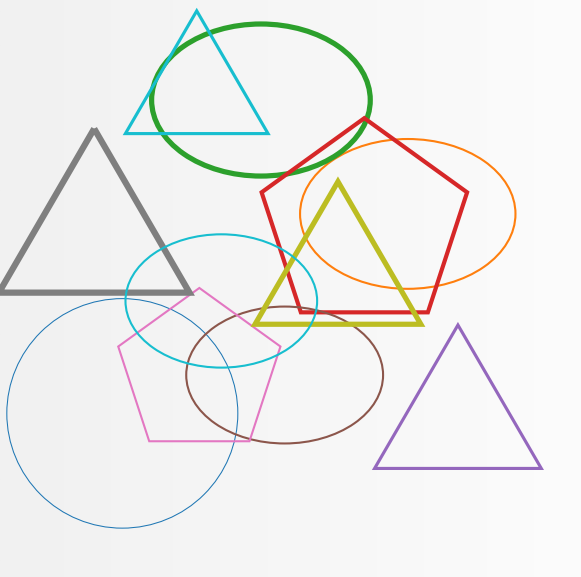[{"shape": "circle", "thickness": 0.5, "radius": 0.99, "center": [0.21, 0.283]}, {"shape": "oval", "thickness": 1, "radius": 0.93, "center": [0.702, 0.629]}, {"shape": "oval", "thickness": 2.5, "radius": 0.94, "center": [0.449, 0.826]}, {"shape": "pentagon", "thickness": 2, "radius": 0.93, "center": [0.627, 0.609]}, {"shape": "triangle", "thickness": 1.5, "radius": 0.83, "center": [0.788, 0.271]}, {"shape": "oval", "thickness": 1, "radius": 0.85, "center": [0.49, 0.35]}, {"shape": "pentagon", "thickness": 1, "radius": 0.73, "center": [0.343, 0.354]}, {"shape": "triangle", "thickness": 3, "radius": 0.95, "center": [0.162, 0.587]}, {"shape": "triangle", "thickness": 2.5, "radius": 0.82, "center": [0.581, 0.52]}, {"shape": "triangle", "thickness": 1.5, "radius": 0.71, "center": [0.338, 0.839]}, {"shape": "oval", "thickness": 1, "radius": 0.82, "center": [0.381, 0.478]}]